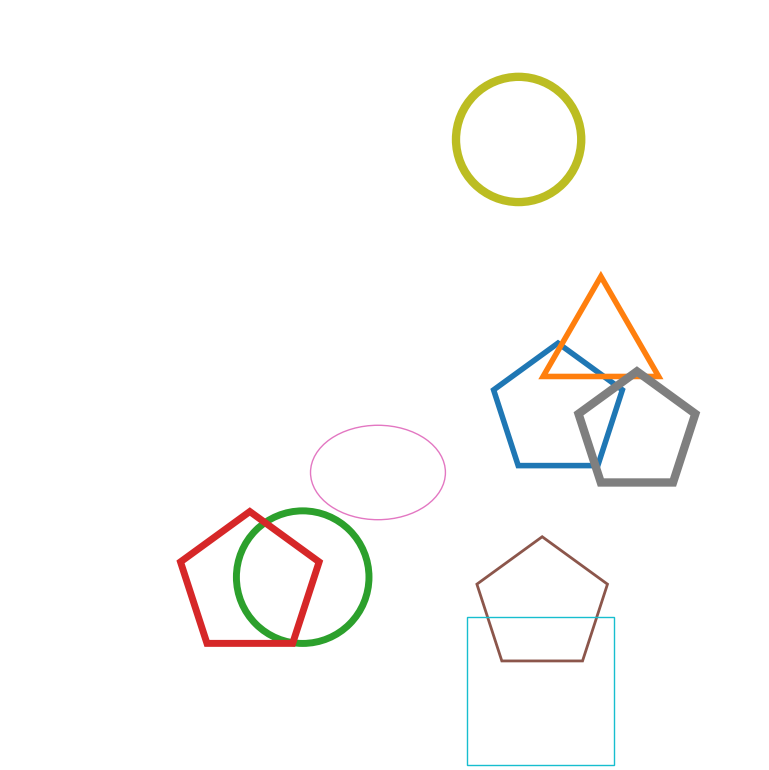[{"shape": "pentagon", "thickness": 2, "radius": 0.44, "center": [0.725, 0.466]}, {"shape": "triangle", "thickness": 2, "radius": 0.43, "center": [0.78, 0.554]}, {"shape": "circle", "thickness": 2.5, "radius": 0.43, "center": [0.393, 0.25]}, {"shape": "pentagon", "thickness": 2.5, "radius": 0.47, "center": [0.324, 0.241]}, {"shape": "pentagon", "thickness": 1, "radius": 0.45, "center": [0.704, 0.214]}, {"shape": "oval", "thickness": 0.5, "radius": 0.44, "center": [0.491, 0.386]}, {"shape": "pentagon", "thickness": 3, "radius": 0.4, "center": [0.827, 0.438]}, {"shape": "circle", "thickness": 3, "radius": 0.41, "center": [0.674, 0.819]}, {"shape": "square", "thickness": 0.5, "radius": 0.48, "center": [0.702, 0.103]}]